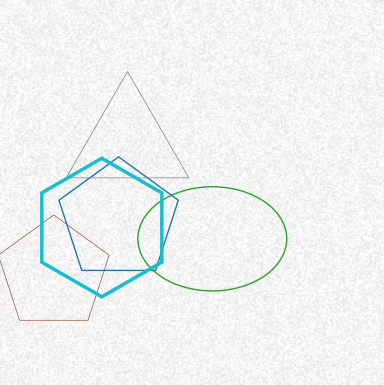[{"shape": "pentagon", "thickness": 1, "radius": 0.81, "center": [0.308, 0.43]}, {"shape": "oval", "thickness": 1, "radius": 0.97, "center": [0.551, 0.38]}, {"shape": "pentagon", "thickness": 0.5, "radius": 0.76, "center": [0.14, 0.29]}, {"shape": "triangle", "thickness": 0.5, "radius": 0.92, "center": [0.331, 0.63]}, {"shape": "hexagon", "thickness": 2.5, "radius": 0.9, "center": [0.264, 0.409]}]